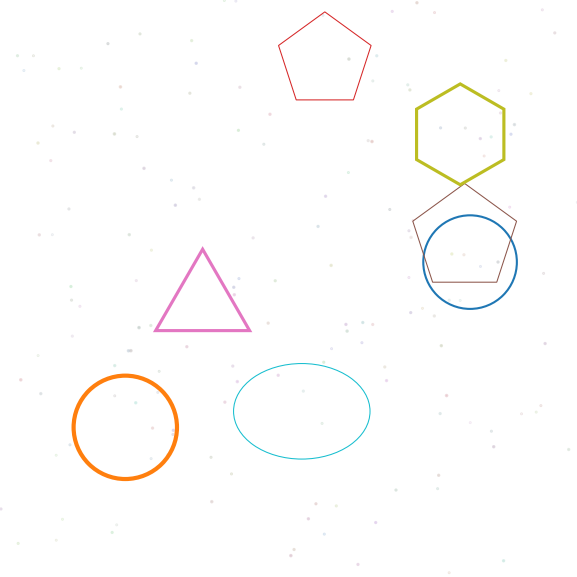[{"shape": "circle", "thickness": 1, "radius": 0.41, "center": [0.814, 0.545]}, {"shape": "circle", "thickness": 2, "radius": 0.45, "center": [0.217, 0.259]}, {"shape": "pentagon", "thickness": 0.5, "radius": 0.42, "center": [0.562, 0.894]}, {"shape": "pentagon", "thickness": 0.5, "radius": 0.47, "center": [0.805, 0.587]}, {"shape": "triangle", "thickness": 1.5, "radius": 0.47, "center": [0.351, 0.474]}, {"shape": "hexagon", "thickness": 1.5, "radius": 0.44, "center": [0.797, 0.766]}, {"shape": "oval", "thickness": 0.5, "radius": 0.59, "center": [0.523, 0.287]}]